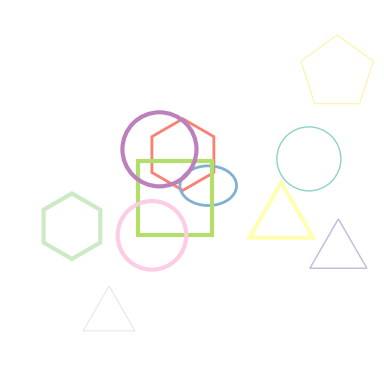[{"shape": "circle", "thickness": 1, "radius": 0.42, "center": [0.802, 0.587]}, {"shape": "triangle", "thickness": 3, "radius": 0.48, "center": [0.73, 0.43]}, {"shape": "triangle", "thickness": 1, "radius": 0.43, "center": [0.879, 0.346]}, {"shape": "hexagon", "thickness": 2, "radius": 0.46, "center": [0.475, 0.599]}, {"shape": "oval", "thickness": 2, "radius": 0.37, "center": [0.541, 0.518]}, {"shape": "square", "thickness": 3, "radius": 0.48, "center": [0.454, 0.485]}, {"shape": "circle", "thickness": 3, "radius": 0.45, "center": [0.395, 0.389]}, {"shape": "triangle", "thickness": 0.5, "radius": 0.39, "center": [0.283, 0.179]}, {"shape": "circle", "thickness": 3, "radius": 0.48, "center": [0.414, 0.612]}, {"shape": "hexagon", "thickness": 3, "radius": 0.43, "center": [0.187, 0.412]}, {"shape": "pentagon", "thickness": 0.5, "radius": 0.49, "center": [0.876, 0.81]}]